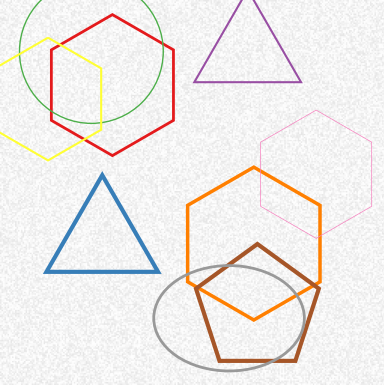[{"shape": "hexagon", "thickness": 2, "radius": 0.92, "center": [0.292, 0.779]}, {"shape": "triangle", "thickness": 3, "radius": 0.84, "center": [0.266, 0.378]}, {"shape": "circle", "thickness": 1, "radius": 0.93, "center": [0.237, 0.866]}, {"shape": "triangle", "thickness": 1.5, "radius": 0.8, "center": [0.643, 0.867]}, {"shape": "hexagon", "thickness": 2.5, "radius": 0.99, "center": [0.659, 0.367]}, {"shape": "hexagon", "thickness": 1.5, "radius": 0.8, "center": [0.125, 0.743]}, {"shape": "pentagon", "thickness": 3, "radius": 0.84, "center": [0.669, 0.198]}, {"shape": "hexagon", "thickness": 0.5, "radius": 0.83, "center": [0.821, 0.547]}, {"shape": "oval", "thickness": 2, "radius": 0.98, "center": [0.595, 0.173]}]